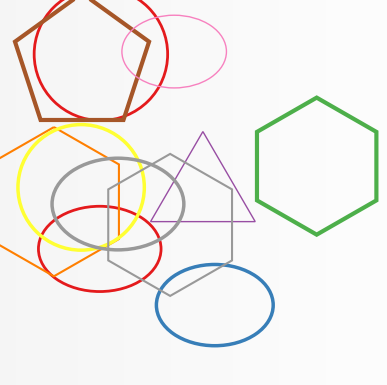[{"shape": "oval", "thickness": 2, "radius": 0.79, "center": [0.257, 0.353]}, {"shape": "circle", "thickness": 2, "radius": 0.86, "center": [0.26, 0.859]}, {"shape": "oval", "thickness": 2.5, "radius": 0.75, "center": [0.554, 0.208]}, {"shape": "hexagon", "thickness": 3, "radius": 0.89, "center": [0.817, 0.568]}, {"shape": "triangle", "thickness": 1, "radius": 0.78, "center": [0.524, 0.502]}, {"shape": "hexagon", "thickness": 1.5, "radius": 0.97, "center": [0.139, 0.476]}, {"shape": "circle", "thickness": 2.5, "radius": 0.82, "center": [0.209, 0.513]}, {"shape": "pentagon", "thickness": 3, "radius": 0.91, "center": [0.212, 0.835]}, {"shape": "oval", "thickness": 1, "radius": 0.67, "center": [0.449, 0.866]}, {"shape": "oval", "thickness": 2.5, "radius": 0.85, "center": [0.304, 0.47]}, {"shape": "hexagon", "thickness": 1.5, "radius": 0.92, "center": [0.439, 0.416]}]